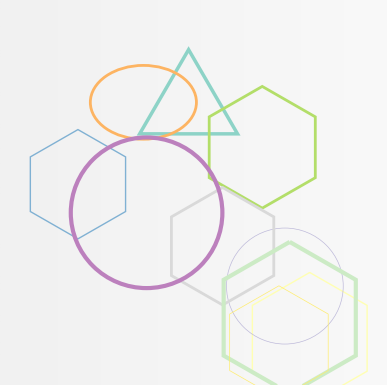[{"shape": "triangle", "thickness": 2.5, "radius": 0.73, "center": [0.487, 0.725]}, {"shape": "hexagon", "thickness": 1, "radius": 0.85, "center": [0.799, 0.121]}, {"shape": "circle", "thickness": 0.5, "radius": 0.75, "center": [0.735, 0.257]}, {"shape": "hexagon", "thickness": 1, "radius": 0.71, "center": [0.201, 0.522]}, {"shape": "oval", "thickness": 2, "radius": 0.68, "center": [0.37, 0.734]}, {"shape": "hexagon", "thickness": 2, "radius": 0.79, "center": [0.677, 0.617]}, {"shape": "hexagon", "thickness": 2, "radius": 0.76, "center": [0.574, 0.36]}, {"shape": "circle", "thickness": 3, "radius": 0.98, "center": [0.378, 0.447]}, {"shape": "hexagon", "thickness": 3, "radius": 0.98, "center": [0.748, 0.175]}, {"shape": "hexagon", "thickness": 0.5, "radius": 0.73, "center": [0.72, 0.111]}]